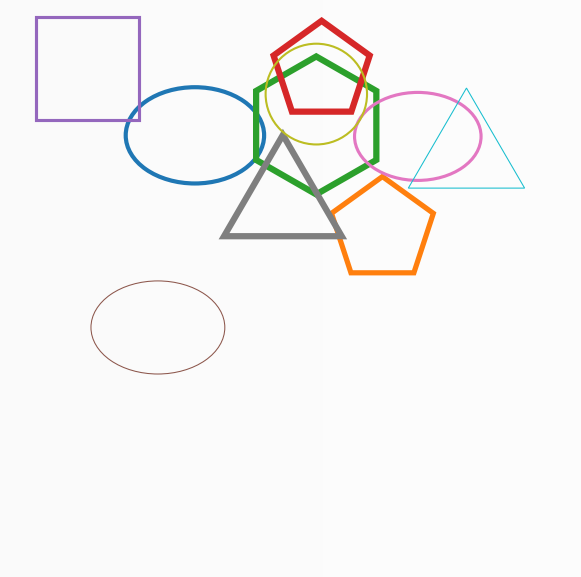[{"shape": "oval", "thickness": 2, "radius": 0.6, "center": [0.335, 0.765]}, {"shape": "pentagon", "thickness": 2.5, "radius": 0.46, "center": [0.658, 0.601]}, {"shape": "hexagon", "thickness": 3, "radius": 0.6, "center": [0.544, 0.782]}, {"shape": "pentagon", "thickness": 3, "radius": 0.43, "center": [0.553, 0.876]}, {"shape": "square", "thickness": 1.5, "radius": 0.44, "center": [0.15, 0.881]}, {"shape": "oval", "thickness": 0.5, "radius": 0.58, "center": [0.272, 0.432]}, {"shape": "oval", "thickness": 1.5, "radius": 0.54, "center": [0.719, 0.763]}, {"shape": "triangle", "thickness": 3, "radius": 0.58, "center": [0.487, 0.649]}, {"shape": "circle", "thickness": 1, "radius": 0.44, "center": [0.544, 0.836]}, {"shape": "triangle", "thickness": 0.5, "radius": 0.58, "center": [0.803, 0.731]}]